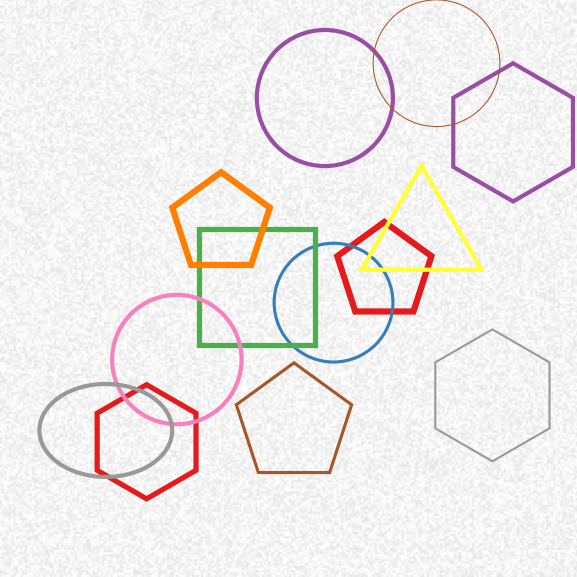[{"shape": "hexagon", "thickness": 2.5, "radius": 0.49, "center": [0.254, 0.234]}, {"shape": "pentagon", "thickness": 3, "radius": 0.43, "center": [0.666, 0.529]}, {"shape": "circle", "thickness": 1.5, "radius": 0.51, "center": [0.578, 0.475]}, {"shape": "square", "thickness": 2.5, "radius": 0.5, "center": [0.445, 0.502]}, {"shape": "circle", "thickness": 2, "radius": 0.59, "center": [0.563, 0.829]}, {"shape": "hexagon", "thickness": 2, "radius": 0.6, "center": [0.888, 0.77]}, {"shape": "pentagon", "thickness": 3, "radius": 0.44, "center": [0.383, 0.612]}, {"shape": "triangle", "thickness": 2, "radius": 0.6, "center": [0.73, 0.592]}, {"shape": "pentagon", "thickness": 1.5, "radius": 0.52, "center": [0.509, 0.266]}, {"shape": "circle", "thickness": 0.5, "radius": 0.55, "center": [0.756, 0.89]}, {"shape": "circle", "thickness": 2, "radius": 0.56, "center": [0.306, 0.377]}, {"shape": "oval", "thickness": 2, "radius": 0.57, "center": [0.183, 0.254]}, {"shape": "hexagon", "thickness": 1, "radius": 0.57, "center": [0.853, 0.315]}]